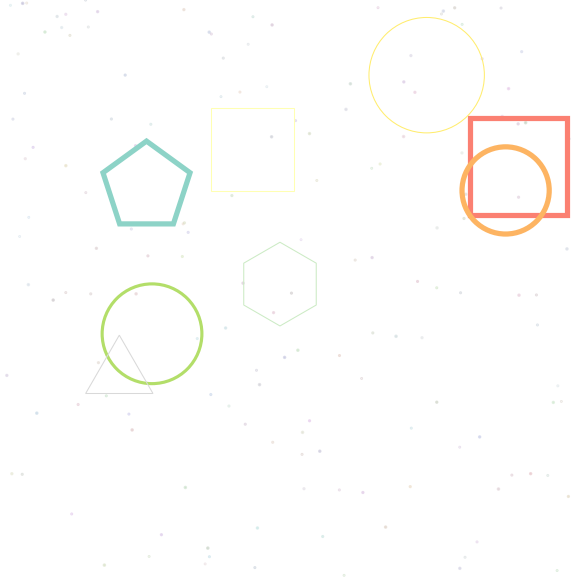[{"shape": "pentagon", "thickness": 2.5, "radius": 0.4, "center": [0.254, 0.676]}, {"shape": "square", "thickness": 0.5, "radius": 0.36, "center": [0.438, 0.74]}, {"shape": "square", "thickness": 2.5, "radius": 0.42, "center": [0.897, 0.71]}, {"shape": "circle", "thickness": 2.5, "radius": 0.38, "center": [0.876, 0.669]}, {"shape": "circle", "thickness": 1.5, "radius": 0.43, "center": [0.263, 0.421]}, {"shape": "triangle", "thickness": 0.5, "radius": 0.34, "center": [0.207, 0.351]}, {"shape": "hexagon", "thickness": 0.5, "radius": 0.36, "center": [0.485, 0.507]}, {"shape": "circle", "thickness": 0.5, "radius": 0.5, "center": [0.739, 0.869]}]